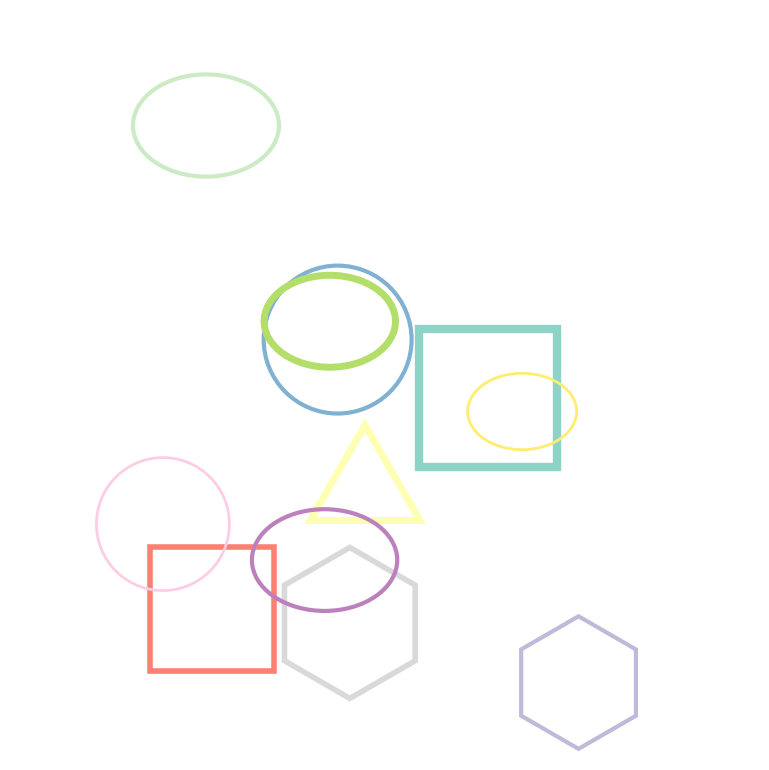[{"shape": "square", "thickness": 3, "radius": 0.45, "center": [0.634, 0.483]}, {"shape": "triangle", "thickness": 2.5, "radius": 0.41, "center": [0.474, 0.365]}, {"shape": "hexagon", "thickness": 1.5, "radius": 0.43, "center": [0.751, 0.114]}, {"shape": "square", "thickness": 2, "radius": 0.4, "center": [0.276, 0.209]}, {"shape": "circle", "thickness": 1.5, "radius": 0.48, "center": [0.438, 0.559]}, {"shape": "oval", "thickness": 2.5, "radius": 0.43, "center": [0.428, 0.583]}, {"shape": "circle", "thickness": 1, "radius": 0.43, "center": [0.212, 0.319]}, {"shape": "hexagon", "thickness": 2, "radius": 0.49, "center": [0.454, 0.191]}, {"shape": "oval", "thickness": 1.5, "radius": 0.47, "center": [0.422, 0.273]}, {"shape": "oval", "thickness": 1.5, "radius": 0.47, "center": [0.267, 0.837]}, {"shape": "oval", "thickness": 1, "radius": 0.35, "center": [0.678, 0.466]}]